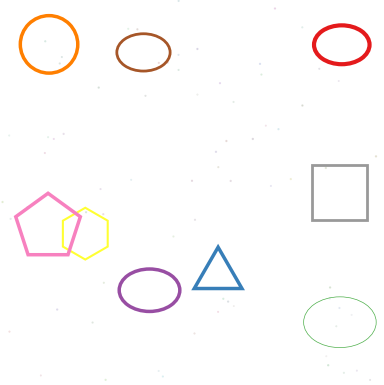[{"shape": "oval", "thickness": 3, "radius": 0.36, "center": [0.888, 0.884]}, {"shape": "triangle", "thickness": 2.5, "radius": 0.36, "center": [0.567, 0.286]}, {"shape": "oval", "thickness": 0.5, "radius": 0.47, "center": [0.883, 0.163]}, {"shape": "oval", "thickness": 2.5, "radius": 0.39, "center": [0.388, 0.246]}, {"shape": "circle", "thickness": 2.5, "radius": 0.37, "center": [0.127, 0.885]}, {"shape": "hexagon", "thickness": 1.5, "radius": 0.34, "center": [0.222, 0.393]}, {"shape": "oval", "thickness": 2, "radius": 0.35, "center": [0.373, 0.864]}, {"shape": "pentagon", "thickness": 2.5, "radius": 0.44, "center": [0.125, 0.41]}, {"shape": "square", "thickness": 2, "radius": 0.36, "center": [0.883, 0.5]}]